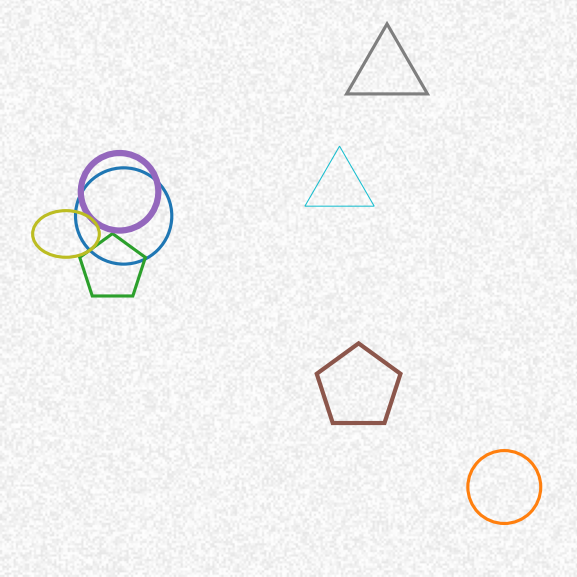[{"shape": "circle", "thickness": 1.5, "radius": 0.42, "center": [0.214, 0.625]}, {"shape": "circle", "thickness": 1.5, "radius": 0.32, "center": [0.873, 0.156]}, {"shape": "pentagon", "thickness": 1.5, "radius": 0.3, "center": [0.195, 0.535]}, {"shape": "circle", "thickness": 3, "radius": 0.34, "center": [0.207, 0.667]}, {"shape": "pentagon", "thickness": 2, "radius": 0.38, "center": [0.621, 0.328]}, {"shape": "triangle", "thickness": 1.5, "radius": 0.4, "center": [0.67, 0.877]}, {"shape": "oval", "thickness": 1.5, "radius": 0.29, "center": [0.114, 0.594]}, {"shape": "triangle", "thickness": 0.5, "radius": 0.35, "center": [0.588, 0.677]}]